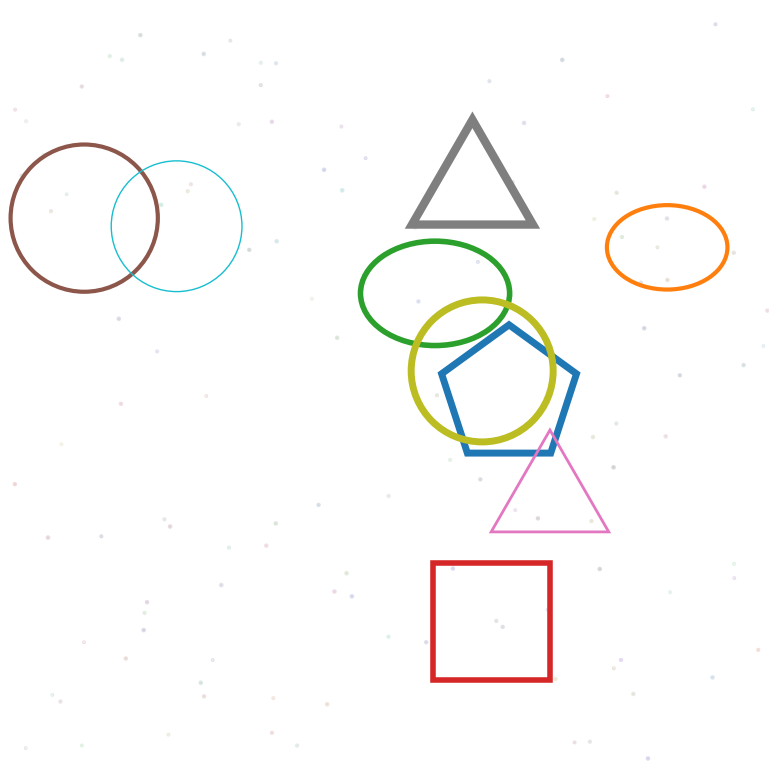[{"shape": "pentagon", "thickness": 2.5, "radius": 0.46, "center": [0.661, 0.486]}, {"shape": "oval", "thickness": 1.5, "radius": 0.39, "center": [0.866, 0.679]}, {"shape": "oval", "thickness": 2, "radius": 0.48, "center": [0.565, 0.619]}, {"shape": "square", "thickness": 2, "radius": 0.38, "center": [0.638, 0.193]}, {"shape": "circle", "thickness": 1.5, "radius": 0.48, "center": [0.109, 0.717]}, {"shape": "triangle", "thickness": 1, "radius": 0.44, "center": [0.714, 0.353]}, {"shape": "triangle", "thickness": 3, "radius": 0.45, "center": [0.614, 0.754]}, {"shape": "circle", "thickness": 2.5, "radius": 0.46, "center": [0.626, 0.518]}, {"shape": "circle", "thickness": 0.5, "radius": 0.42, "center": [0.229, 0.706]}]